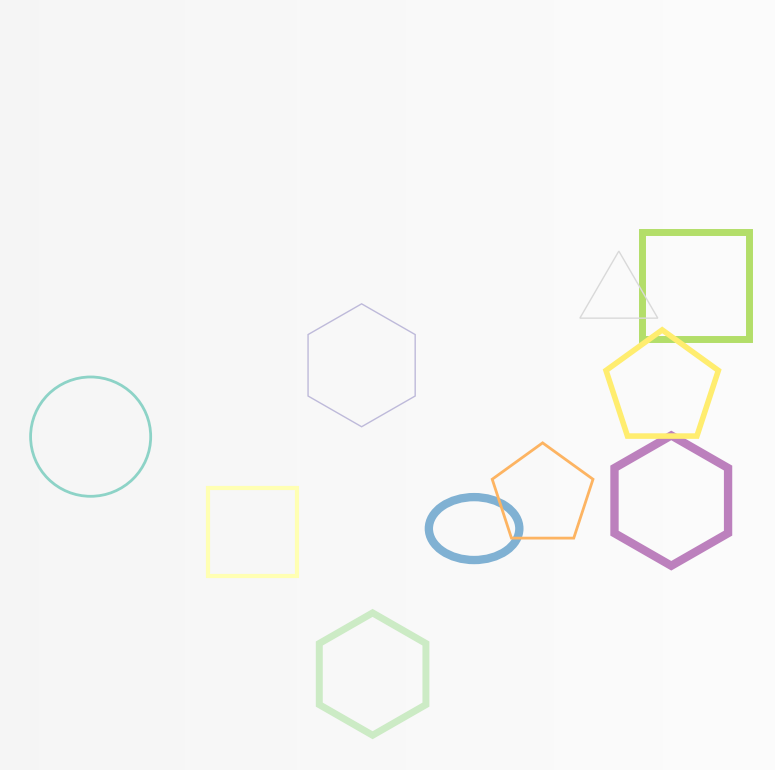[{"shape": "circle", "thickness": 1, "radius": 0.39, "center": [0.117, 0.433]}, {"shape": "square", "thickness": 1.5, "radius": 0.29, "center": [0.326, 0.309]}, {"shape": "hexagon", "thickness": 0.5, "radius": 0.4, "center": [0.467, 0.526]}, {"shape": "oval", "thickness": 3, "radius": 0.29, "center": [0.612, 0.314]}, {"shape": "pentagon", "thickness": 1, "radius": 0.34, "center": [0.7, 0.356]}, {"shape": "square", "thickness": 2.5, "radius": 0.34, "center": [0.898, 0.629]}, {"shape": "triangle", "thickness": 0.5, "radius": 0.29, "center": [0.798, 0.616]}, {"shape": "hexagon", "thickness": 3, "radius": 0.42, "center": [0.866, 0.35]}, {"shape": "hexagon", "thickness": 2.5, "radius": 0.4, "center": [0.481, 0.125]}, {"shape": "pentagon", "thickness": 2, "radius": 0.38, "center": [0.854, 0.495]}]